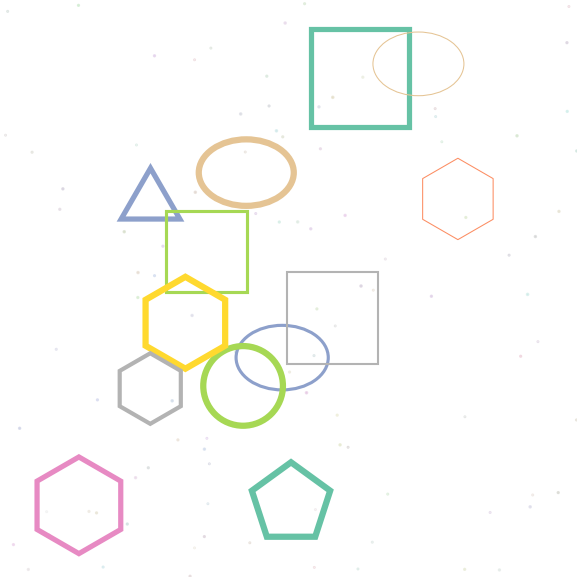[{"shape": "pentagon", "thickness": 3, "radius": 0.36, "center": [0.504, 0.127]}, {"shape": "square", "thickness": 2.5, "radius": 0.43, "center": [0.623, 0.864]}, {"shape": "hexagon", "thickness": 0.5, "radius": 0.35, "center": [0.793, 0.655]}, {"shape": "oval", "thickness": 1.5, "radius": 0.4, "center": [0.489, 0.38]}, {"shape": "triangle", "thickness": 2.5, "radius": 0.29, "center": [0.261, 0.649]}, {"shape": "hexagon", "thickness": 2.5, "radius": 0.42, "center": [0.137, 0.124]}, {"shape": "circle", "thickness": 3, "radius": 0.34, "center": [0.421, 0.331]}, {"shape": "square", "thickness": 1.5, "radius": 0.35, "center": [0.357, 0.563]}, {"shape": "hexagon", "thickness": 3, "radius": 0.4, "center": [0.321, 0.44]}, {"shape": "oval", "thickness": 3, "radius": 0.41, "center": [0.426, 0.7]}, {"shape": "oval", "thickness": 0.5, "radius": 0.39, "center": [0.725, 0.889]}, {"shape": "square", "thickness": 1, "radius": 0.4, "center": [0.576, 0.449]}, {"shape": "hexagon", "thickness": 2, "radius": 0.31, "center": [0.26, 0.326]}]